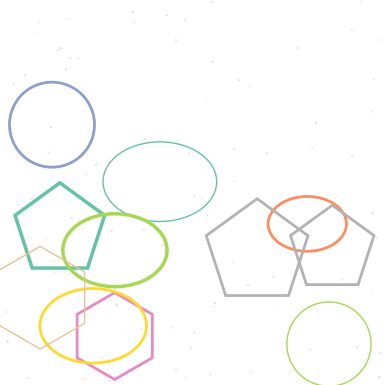[{"shape": "pentagon", "thickness": 2.5, "radius": 0.61, "center": [0.155, 0.403]}, {"shape": "oval", "thickness": 1, "radius": 0.74, "center": [0.415, 0.528]}, {"shape": "oval", "thickness": 2, "radius": 0.51, "center": [0.798, 0.418]}, {"shape": "circle", "thickness": 2, "radius": 0.55, "center": [0.135, 0.676]}, {"shape": "hexagon", "thickness": 2, "radius": 0.56, "center": [0.298, 0.127]}, {"shape": "oval", "thickness": 2.5, "radius": 0.68, "center": [0.298, 0.35]}, {"shape": "circle", "thickness": 1, "radius": 0.55, "center": [0.854, 0.106]}, {"shape": "oval", "thickness": 2, "radius": 0.69, "center": [0.242, 0.154]}, {"shape": "hexagon", "thickness": 1, "radius": 0.67, "center": [0.105, 0.227]}, {"shape": "pentagon", "thickness": 2, "radius": 0.69, "center": [0.668, 0.345]}, {"shape": "pentagon", "thickness": 2, "radius": 0.57, "center": [0.863, 0.353]}]